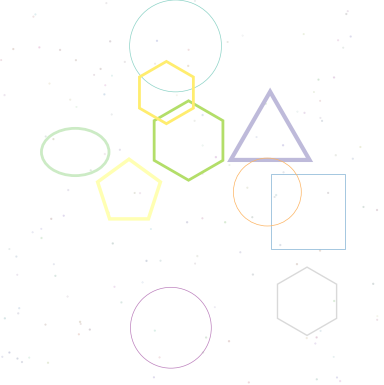[{"shape": "circle", "thickness": 0.5, "radius": 0.6, "center": [0.456, 0.881]}, {"shape": "pentagon", "thickness": 2.5, "radius": 0.43, "center": [0.335, 0.501]}, {"shape": "triangle", "thickness": 3, "radius": 0.59, "center": [0.702, 0.644]}, {"shape": "square", "thickness": 0.5, "radius": 0.48, "center": [0.8, 0.45]}, {"shape": "circle", "thickness": 0.5, "radius": 0.44, "center": [0.694, 0.501]}, {"shape": "hexagon", "thickness": 2, "radius": 0.52, "center": [0.49, 0.635]}, {"shape": "hexagon", "thickness": 1, "radius": 0.44, "center": [0.798, 0.217]}, {"shape": "circle", "thickness": 0.5, "radius": 0.52, "center": [0.444, 0.149]}, {"shape": "oval", "thickness": 2, "radius": 0.44, "center": [0.195, 0.605]}, {"shape": "hexagon", "thickness": 2, "radius": 0.4, "center": [0.432, 0.76]}]